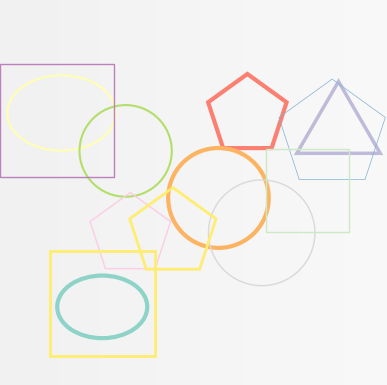[{"shape": "oval", "thickness": 3, "radius": 0.58, "center": [0.264, 0.203]}, {"shape": "oval", "thickness": 1.5, "radius": 0.7, "center": [0.159, 0.707]}, {"shape": "triangle", "thickness": 2.5, "radius": 0.62, "center": [0.874, 0.664]}, {"shape": "pentagon", "thickness": 3, "radius": 0.53, "center": [0.638, 0.701]}, {"shape": "pentagon", "thickness": 0.5, "radius": 0.72, "center": [0.857, 0.65]}, {"shape": "circle", "thickness": 3, "radius": 0.65, "center": [0.564, 0.486]}, {"shape": "circle", "thickness": 1.5, "radius": 0.6, "center": [0.324, 0.608]}, {"shape": "pentagon", "thickness": 1, "radius": 0.55, "center": [0.336, 0.391]}, {"shape": "circle", "thickness": 1, "radius": 0.69, "center": [0.675, 0.395]}, {"shape": "square", "thickness": 1, "radius": 0.73, "center": [0.148, 0.687]}, {"shape": "square", "thickness": 1, "radius": 0.53, "center": [0.794, 0.505]}, {"shape": "pentagon", "thickness": 2, "radius": 0.59, "center": [0.446, 0.395]}, {"shape": "square", "thickness": 2, "radius": 0.68, "center": [0.265, 0.211]}]